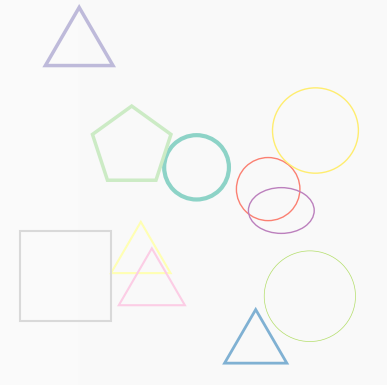[{"shape": "circle", "thickness": 3, "radius": 0.42, "center": [0.507, 0.565]}, {"shape": "triangle", "thickness": 1.5, "radius": 0.44, "center": [0.363, 0.335]}, {"shape": "triangle", "thickness": 2.5, "radius": 0.5, "center": [0.204, 0.88]}, {"shape": "circle", "thickness": 1, "radius": 0.41, "center": [0.692, 0.509]}, {"shape": "triangle", "thickness": 2, "radius": 0.46, "center": [0.66, 0.103]}, {"shape": "circle", "thickness": 0.5, "radius": 0.59, "center": [0.8, 0.231]}, {"shape": "triangle", "thickness": 1.5, "radius": 0.49, "center": [0.392, 0.256]}, {"shape": "square", "thickness": 1.5, "radius": 0.58, "center": [0.169, 0.283]}, {"shape": "oval", "thickness": 1, "radius": 0.42, "center": [0.726, 0.453]}, {"shape": "pentagon", "thickness": 2.5, "radius": 0.53, "center": [0.34, 0.618]}, {"shape": "circle", "thickness": 1, "radius": 0.55, "center": [0.814, 0.661]}]